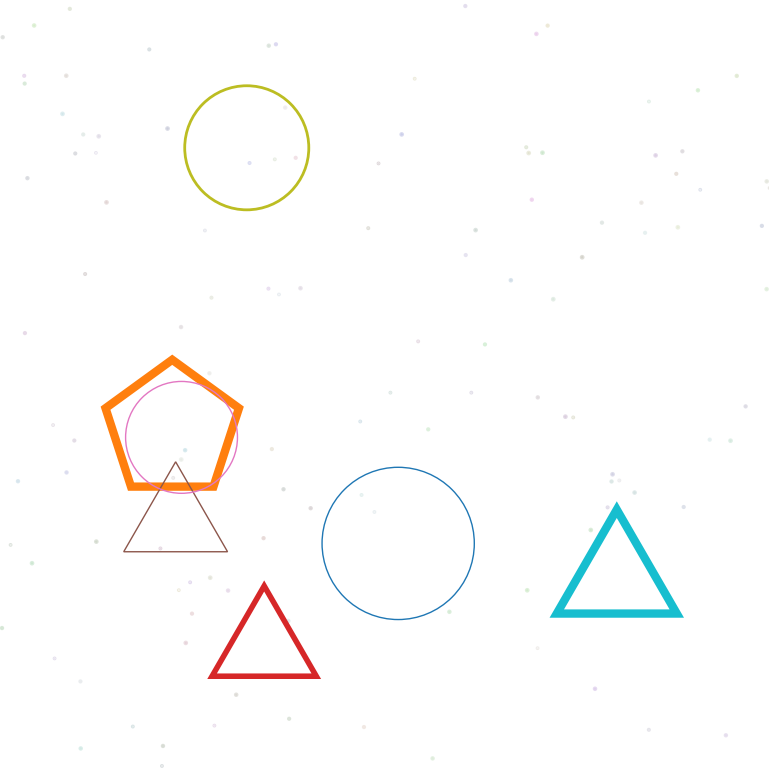[{"shape": "circle", "thickness": 0.5, "radius": 0.49, "center": [0.517, 0.294]}, {"shape": "pentagon", "thickness": 3, "radius": 0.46, "center": [0.224, 0.442]}, {"shape": "triangle", "thickness": 2, "radius": 0.39, "center": [0.343, 0.161]}, {"shape": "triangle", "thickness": 0.5, "radius": 0.39, "center": [0.228, 0.322]}, {"shape": "circle", "thickness": 0.5, "radius": 0.36, "center": [0.236, 0.432]}, {"shape": "circle", "thickness": 1, "radius": 0.4, "center": [0.32, 0.808]}, {"shape": "triangle", "thickness": 3, "radius": 0.45, "center": [0.801, 0.248]}]